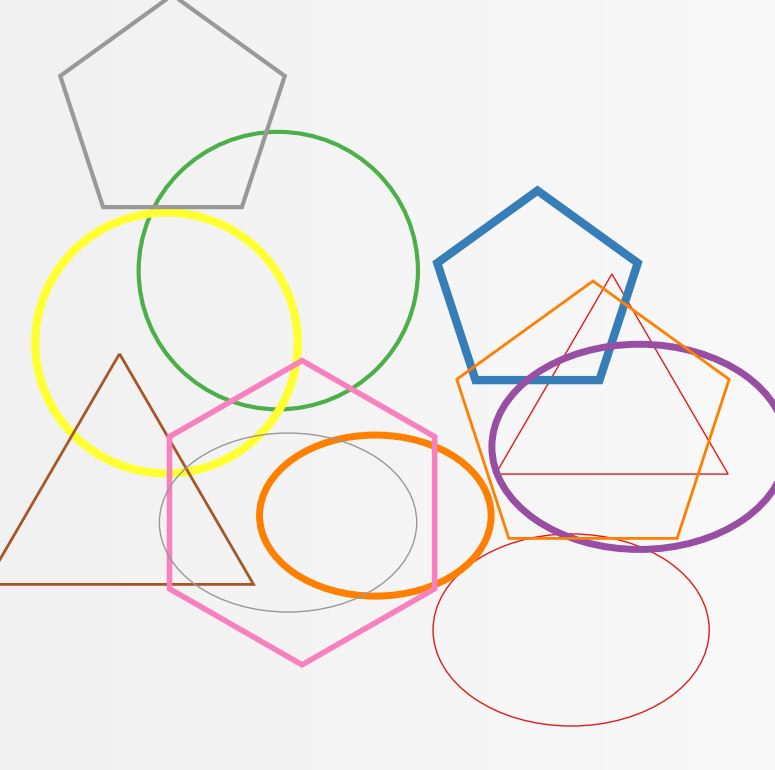[{"shape": "triangle", "thickness": 0.5, "radius": 0.87, "center": [0.79, 0.471]}, {"shape": "oval", "thickness": 0.5, "radius": 0.89, "center": [0.737, 0.182]}, {"shape": "pentagon", "thickness": 3, "radius": 0.68, "center": [0.694, 0.616]}, {"shape": "circle", "thickness": 1.5, "radius": 0.9, "center": [0.359, 0.649]}, {"shape": "oval", "thickness": 2.5, "radius": 0.95, "center": [0.825, 0.42]}, {"shape": "oval", "thickness": 2.5, "radius": 0.75, "center": [0.484, 0.33]}, {"shape": "pentagon", "thickness": 1, "radius": 0.92, "center": [0.765, 0.45]}, {"shape": "circle", "thickness": 3, "radius": 0.85, "center": [0.215, 0.555]}, {"shape": "triangle", "thickness": 1, "radius": 1.0, "center": [0.154, 0.341]}, {"shape": "hexagon", "thickness": 2, "radius": 0.99, "center": [0.39, 0.334]}, {"shape": "oval", "thickness": 0.5, "radius": 0.83, "center": [0.372, 0.321]}, {"shape": "pentagon", "thickness": 1.5, "radius": 0.76, "center": [0.223, 0.854]}]